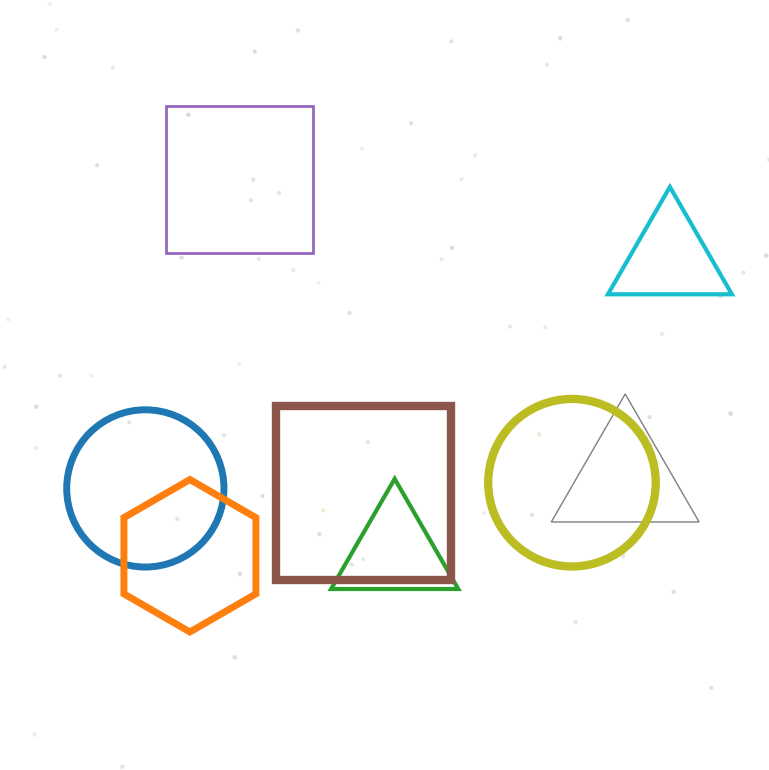[{"shape": "circle", "thickness": 2.5, "radius": 0.51, "center": [0.189, 0.366]}, {"shape": "hexagon", "thickness": 2.5, "radius": 0.49, "center": [0.247, 0.278]}, {"shape": "triangle", "thickness": 1.5, "radius": 0.48, "center": [0.513, 0.283]}, {"shape": "square", "thickness": 1, "radius": 0.48, "center": [0.311, 0.767]}, {"shape": "square", "thickness": 3, "radius": 0.57, "center": [0.472, 0.36]}, {"shape": "triangle", "thickness": 0.5, "radius": 0.55, "center": [0.812, 0.378]}, {"shape": "circle", "thickness": 3, "radius": 0.54, "center": [0.743, 0.373]}, {"shape": "triangle", "thickness": 1.5, "radius": 0.46, "center": [0.87, 0.664]}]